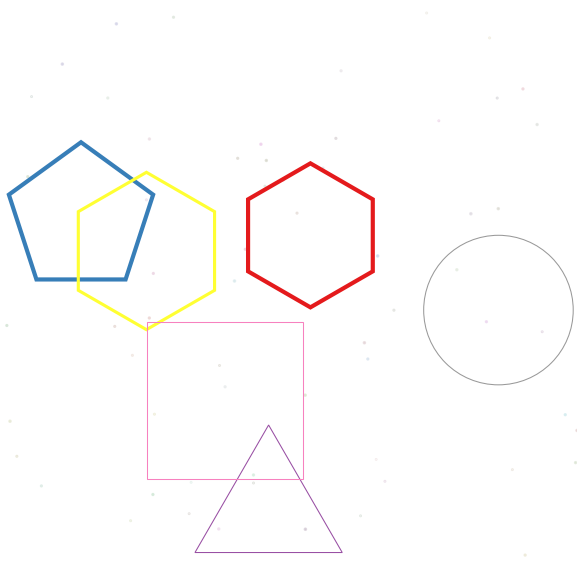[{"shape": "hexagon", "thickness": 2, "radius": 0.62, "center": [0.538, 0.592]}, {"shape": "pentagon", "thickness": 2, "radius": 0.66, "center": [0.14, 0.621]}, {"shape": "triangle", "thickness": 0.5, "radius": 0.74, "center": [0.465, 0.116]}, {"shape": "hexagon", "thickness": 1.5, "radius": 0.68, "center": [0.254, 0.565]}, {"shape": "square", "thickness": 0.5, "radius": 0.68, "center": [0.39, 0.306]}, {"shape": "circle", "thickness": 0.5, "radius": 0.65, "center": [0.863, 0.462]}]